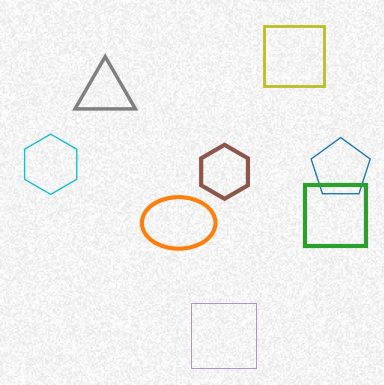[{"shape": "pentagon", "thickness": 1, "radius": 0.4, "center": [0.885, 0.562]}, {"shape": "oval", "thickness": 3, "radius": 0.48, "center": [0.464, 0.421]}, {"shape": "square", "thickness": 3, "radius": 0.4, "center": [0.87, 0.44]}, {"shape": "square", "thickness": 0.5, "radius": 0.42, "center": [0.58, 0.128]}, {"shape": "hexagon", "thickness": 3, "radius": 0.35, "center": [0.583, 0.554]}, {"shape": "triangle", "thickness": 2.5, "radius": 0.45, "center": [0.273, 0.762]}, {"shape": "square", "thickness": 2, "radius": 0.39, "center": [0.764, 0.855]}, {"shape": "hexagon", "thickness": 1, "radius": 0.39, "center": [0.132, 0.573]}]